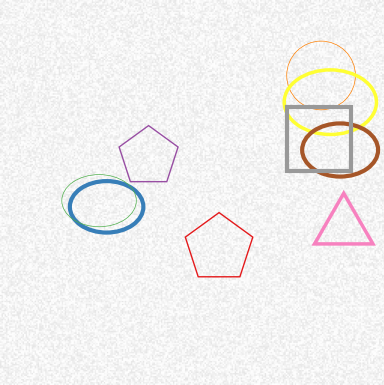[{"shape": "pentagon", "thickness": 1, "radius": 0.46, "center": [0.569, 0.356]}, {"shape": "oval", "thickness": 3, "radius": 0.48, "center": [0.277, 0.463]}, {"shape": "oval", "thickness": 0.5, "radius": 0.48, "center": [0.257, 0.479]}, {"shape": "pentagon", "thickness": 1, "radius": 0.4, "center": [0.386, 0.593]}, {"shape": "circle", "thickness": 0.5, "radius": 0.45, "center": [0.834, 0.804]}, {"shape": "oval", "thickness": 2.5, "radius": 0.6, "center": [0.858, 0.735]}, {"shape": "oval", "thickness": 3, "radius": 0.49, "center": [0.883, 0.61]}, {"shape": "triangle", "thickness": 2.5, "radius": 0.44, "center": [0.893, 0.41]}, {"shape": "square", "thickness": 3, "radius": 0.42, "center": [0.829, 0.64]}]